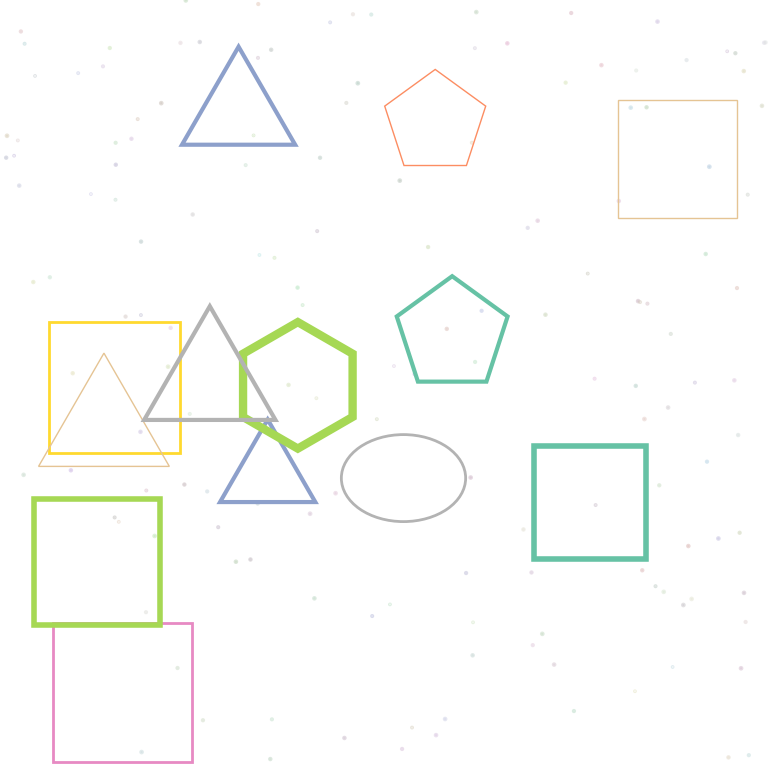[{"shape": "pentagon", "thickness": 1.5, "radius": 0.38, "center": [0.587, 0.566]}, {"shape": "square", "thickness": 2, "radius": 0.37, "center": [0.766, 0.347]}, {"shape": "pentagon", "thickness": 0.5, "radius": 0.34, "center": [0.565, 0.841]}, {"shape": "triangle", "thickness": 1.5, "radius": 0.42, "center": [0.31, 0.854]}, {"shape": "triangle", "thickness": 1.5, "radius": 0.36, "center": [0.348, 0.384]}, {"shape": "square", "thickness": 1, "radius": 0.45, "center": [0.159, 0.1]}, {"shape": "square", "thickness": 2, "radius": 0.41, "center": [0.126, 0.27]}, {"shape": "hexagon", "thickness": 3, "radius": 0.41, "center": [0.387, 0.5]}, {"shape": "square", "thickness": 1, "radius": 0.42, "center": [0.149, 0.496]}, {"shape": "square", "thickness": 0.5, "radius": 0.39, "center": [0.88, 0.794]}, {"shape": "triangle", "thickness": 0.5, "radius": 0.49, "center": [0.135, 0.443]}, {"shape": "triangle", "thickness": 1.5, "radius": 0.49, "center": [0.272, 0.504]}, {"shape": "oval", "thickness": 1, "radius": 0.4, "center": [0.524, 0.379]}]